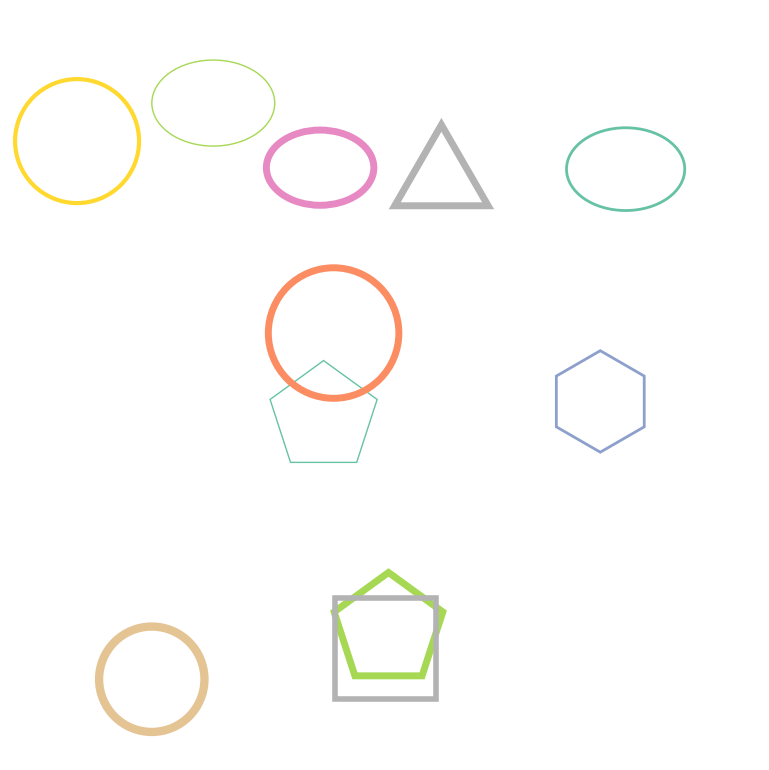[{"shape": "oval", "thickness": 1, "radius": 0.38, "center": [0.812, 0.78]}, {"shape": "pentagon", "thickness": 0.5, "radius": 0.37, "center": [0.42, 0.459]}, {"shape": "circle", "thickness": 2.5, "radius": 0.42, "center": [0.433, 0.567]}, {"shape": "hexagon", "thickness": 1, "radius": 0.33, "center": [0.78, 0.479]}, {"shape": "oval", "thickness": 2.5, "radius": 0.35, "center": [0.416, 0.782]}, {"shape": "pentagon", "thickness": 2.5, "radius": 0.37, "center": [0.505, 0.182]}, {"shape": "oval", "thickness": 0.5, "radius": 0.4, "center": [0.277, 0.866]}, {"shape": "circle", "thickness": 1.5, "radius": 0.4, "center": [0.1, 0.817]}, {"shape": "circle", "thickness": 3, "radius": 0.34, "center": [0.197, 0.118]}, {"shape": "triangle", "thickness": 2.5, "radius": 0.35, "center": [0.573, 0.768]}, {"shape": "square", "thickness": 2, "radius": 0.33, "center": [0.501, 0.158]}]